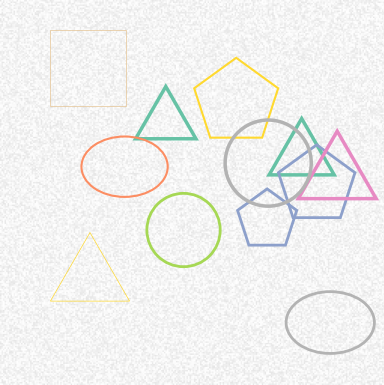[{"shape": "triangle", "thickness": 2.5, "radius": 0.49, "center": [0.784, 0.595]}, {"shape": "triangle", "thickness": 2.5, "radius": 0.45, "center": [0.431, 0.685]}, {"shape": "oval", "thickness": 1.5, "radius": 0.56, "center": [0.324, 0.567]}, {"shape": "pentagon", "thickness": 2, "radius": 0.52, "center": [0.823, 0.519]}, {"shape": "pentagon", "thickness": 2, "radius": 0.4, "center": [0.694, 0.429]}, {"shape": "triangle", "thickness": 2.5, "radius": 0.58, "center": [0.876, 0.542]}, {"shape": "circle", "thickness": 2, "radius": 0.48, "center": [0.477, 0.403]}, {"shape": "triangle", "thickness": 0.5, "radius": 0.59, "center": [0.234, 0.277]}, {"shape": "pentagon", "thickness": 1.5, "radius": 0.57, "center": [0.613, 0.735]}, {"shape": "square", "thickness": 0.5, "radius": 0.49, "center": [0.228, 0.824]}, {"shape": "circle", "thickness": 2.5, "radius": 0.56, "center": [0.697, 0.576]}, {"shape": "oval", "thickness": 2, "radius": 0.57, "center": [0.858, 0.162]}]